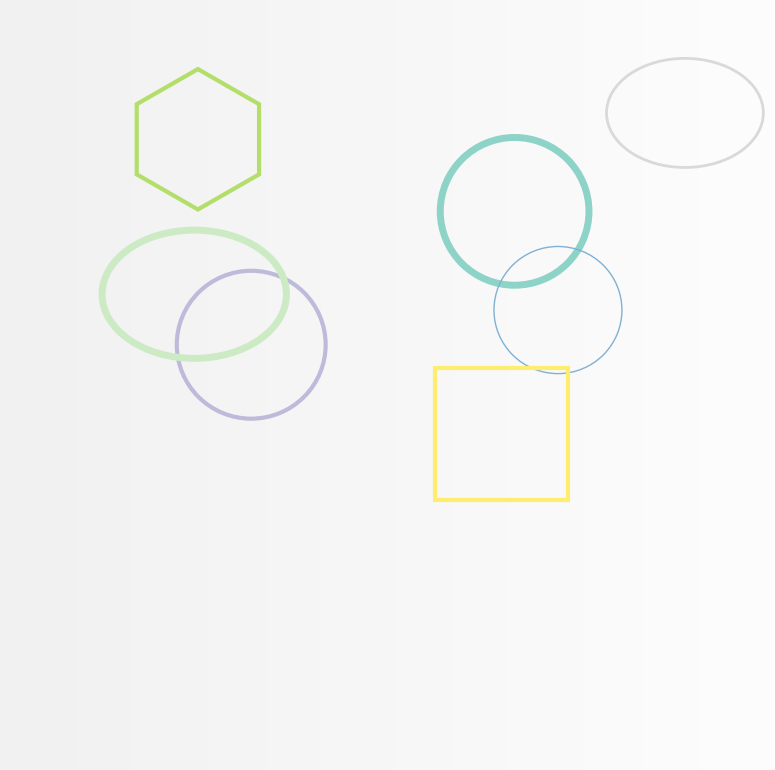[{"shape": "circle", "thickness": 2.5, "radius": 0.48, "center": [0.664, 0.726]}, {"shape": "circle", "thickness": 1.5, "radius": 0.48, "center": [0.324, 0.552]}, {"shape": "circle", "thickness": 0.5, "radius": 0.41, "center": [0.72, 0.597]}, {"shape": "hexagon", "thickness": 1.5, "radius": 0.46, "center": [0.255, 0.819]}, {"shape": "oval", "thickness": 1, "radius": 0.51, "center": [0.884, 0.853]}, {"shape": "oval", "thickness": 2.5, "radius": 0.59, "center": [0.251, 0.618]}, {"shape": "square", "thickness": 1.5, "radius": 0.43, "center": [0.647, 0.436]}]